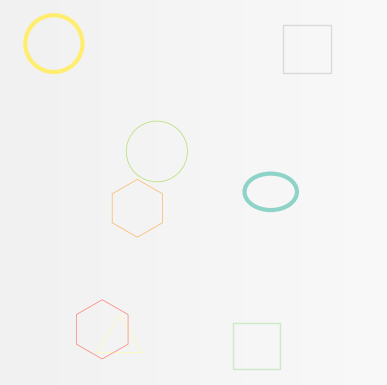[{"shape": "oval", "thickness": 3, "radius": 0.34, "center": [0.699, 0.502]}, {"shape": "triangle", "thickness": 0.5, "radius": 0.33, "center": [0.309, 0.117]}, {"shape": "hexagon", "thickness": 0.5, "radius": 0.38, "center": [0.264, 0.145]}, {"shape": "hexagon", "thickness": 0.5, "radius": 0.38, "center": [0.355, 0.459]}, {"shape": "circle", "thickness": 0.5, "radius": 0.39, "center": [0.405, 0.607]}, {"shape": "square", "thickness": 1, "radius": 0.31, "center": [0.792, 0.873]}, {"shape": "square", "thickness": 1, "radius": 0.3, "center": [0.662, 0.101]}, {"shape": "circle", "thickness": 3, "radius": 0.37, "center": [0.139, 0.887]}]